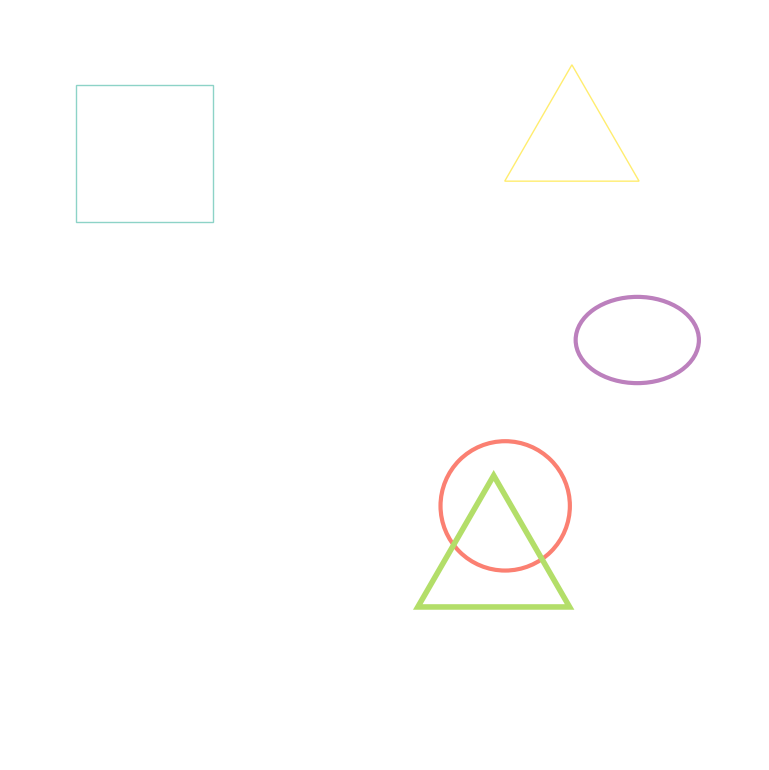[{"shape": "square", "thickness": 0.5, "radius": 0.44, "center": [0.187, 0.801]}, {"shape": "circle", "thickness": 1.5, "radius": 0.42, "center": [0.656, 0.343]}, {"shape": "triangle", "thickness": 2, "radius": 0.57, "center": [0.641, 0.269]}, {"shape": "oval", "thickness": 1.5, "radius": 0.4, "center": [0.828, 0.558]}, {"shape": "triangle", "thickness": 0.5, "radius": 0.5, "center": [0.743, 0.815]}]